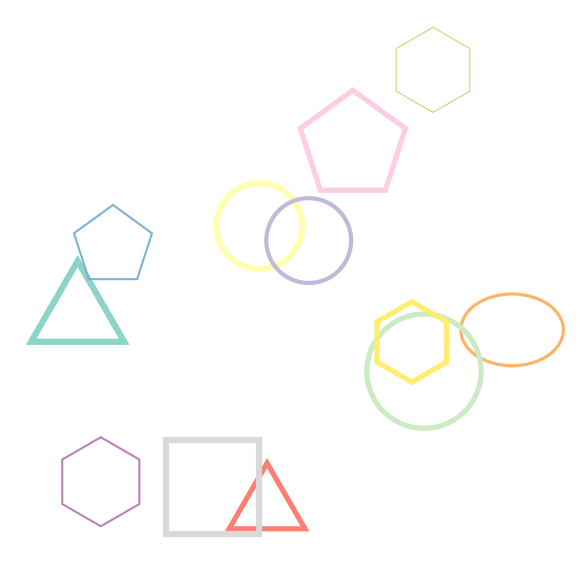[{"shape": "triangle", "thickness": 3, "radius": 0.47, "center": [0.135, 0.454]}, {"shape": "circle", "thickness": 3, "radius": 0.37, "center": [0.449, 0.608]}, {"shape": "circle", "thickness": 2, "radius": 0.37, "center": [0.535, 0.583]}, {"shape": "triangle", "thickness": 2.5, "radius": 0.38, "center": [0.462, 0.121]}, {"shape": "pentagon", "thickness": 1, "radius": 0.36, "center": [0.196, 0.573]}, {"shape": "oval", "thickness": 1.5, "radius": 0.44, "center": [0.887, 0.428]}, {"shape": "hexagon", "thickness": 0.5, "radius": 0.37, "center": [0.75, 0.878]}, {"shape": "pentagon", "thickness": 2.5, "radius": 0.48, "center": [0.611, 0.747]}, {"shape": "square", "thickness": 3, "radius": 0.41, "center": [0.368, 0.156]}, {"shape": "hexagon", "thickness": 1, "radius": 0.39, "center": [0.175, 0.165]}, {"shape": "circle", "thickness": 2.5, "radius": 0.49, "center": [0.734, 0.356]}, {"shape": "hexagon", "thickness": 2.5, "radius": 0.35, "center": [0.713, 0.407]}]